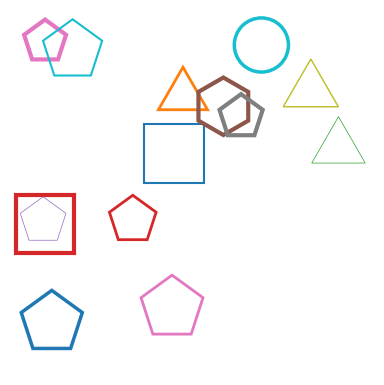[{"shape": "square", "thickness": 1.5, "radius": 0.39, "center": [0.452, 0.601]}, {"shape": "pentagon", "thickness": 2.5, "radius": 0.42, "center": [0.134, 0.162]}, {"shape": "triangle", "thickness": 2, "radius": 0.37, "center": [0.475, 0.752]}, {"shape": "triangle", "thickness": 0.5, "radius": 0.4, "center": [0.879, 0.617]}, {"shape": "pentagon", "thickness": 2, "radius": 0.32, "center": [0.345, 0.429]}, {"shape": "square", "thickness": 3, "radius": 0.38, "center": [0.117, 0.419]}, {"shape": "pentagon", "thickness": 0.5, "radius": 0.31, "center": [0.112, 0.427]}, {"shape": "hexagon", "thickness": 3, "radius": 0.37, "center": [0.58, 0.724]}, {"shape": "pentagon", "thickness": 3, "radius": 0.29, "center": [0.117, 0.892]}, {"shape": "pentagon", "thickness": 2, "radius": 0.42, "center": [0.447, 0.201]}, {"shape": "pentagon", "thickness": 3, "radius": 0.29, "center": [0.626, 0.697]}, {"shape": "triangle", "thickness": 1, "radius": 0.41, "center": [0.807, 0.764]}, {"shape": "circle", "thickness": 2.5, "radius": 0.35, "center": [0.679, 0.883]}, {"shape": "pentagon", "thickness": 1.5, "radius": 0.4, "center": [0.189, 0.869]}]